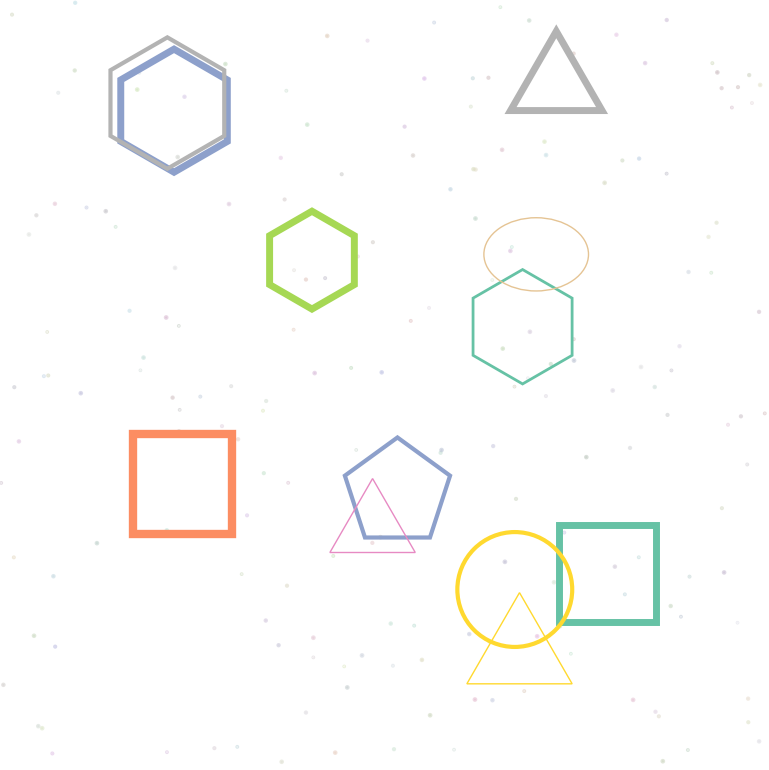[{"shape": "square", "thickness": 2.5, "radius": 0.31, "center": [0.788, 0.256]}, {"shape": "hexagon", "thickness": 1, "radius": 0.37, "center": [0.679, 0.576]}, {"shape": "square", "thickness": 3, "radius": 0.32, "center": [0.237, 0.371]}, {"shape": "hexagon", "thickness": 2.5, "radius": 0.4, "center": [0.226, 0.856]}, {"shape": "pentagon", "thickness": 1.5, "radius": 0.36, "center": [0.516, 0.36]}, {"shape": "triangle", "thickness": 0.5, "radius": 0.32, "center": [0.484, 0.314]}, {"shape": "hexagon", "thickness": 2.5, "radius": 0.32, "center": [0.405, 0.662]}, {"shape": "circle", "thickness": 1.5, "radius": 0.37, "center": [0.669, 0.234]}, {"shape": "triangle", "thickness": 0.5, "radius": 0.39, "center": [0.675, 0.151]}, {"shape": "oval", "thickness": 0.5, "radius": 0.34, "center": [0.696, 0.67]}, {"shape": "triangle", "thickness": 2.5, "radius": 0.34, "center": [0.722, 0.891]}, {"shape": "hexagon", "thickness": 1.5, "radius": 0.43, "center": [0.217, 0.866]}]